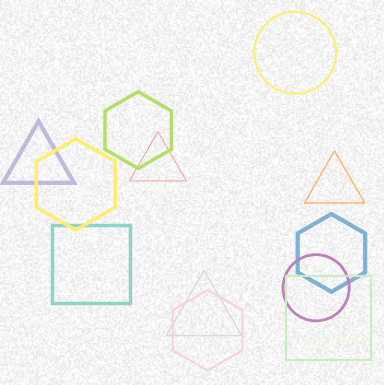[{"shape": "square", "thickness": 2.5, "radius": 0.51, "center": [0.237, 0.314]}, {"shape": "square", "thickness": 0.5, "radius": 0.42, "center": [0.881, 0.202]}, {"shape": "triangle", "thickness": 3, "radius": 0.53, "center": [0.1, 0.578]}, {"shape": "triangle", "thickness": 0.5, "radius": 0.43, "center": [0.41, 0.573]}, {"shape": "hexagon", "thickness": 3, "radius": 0.51, "center": [0.861, 0.343]}, {"shape": "triangle", "thickness": 1, "radius": 0.45, "center": [0.869, 0.518]}, {"shape": "hexagon", "thickness": 2.5, "radius": 0.5, "center": [0.359, 0.662]}, {"shape": "hexagon", "thickness": 1.5, "radius": 0.52, "center": [0.539, 0.142]}, {"shape": "triangle", "thickness": 1, "radius": 0.56, "center": [0.53, 0.185]}, {"shape": "circle", "thickness": 2, "radius": 0.43, "center": [0.821, 0.253]}, {"shape": "square", "thickness": 1.5, "radius": 0.55, "center": [0.853, 0.173]}, {"shape": "circle", "thickness": 1.5, "radius": 0.53, "center": [0.767, 0.863]}, {"shape": "hexagon", "thickness": 2.5, "radius": 0.59, "center": [0.197, 0.521]}]